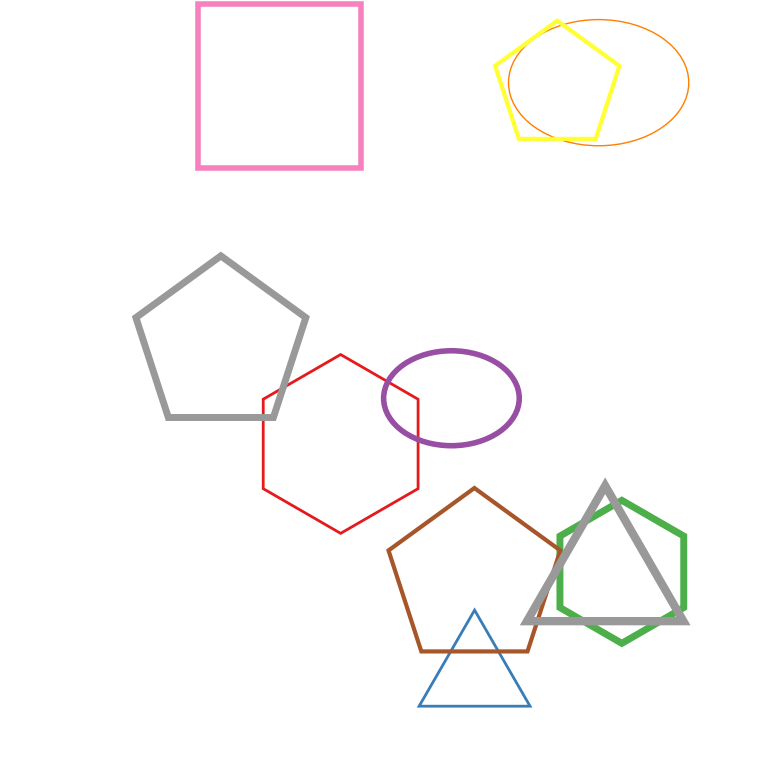[{"shape": "hexagon", "thickness": 1, "radius": 0.58, "center": [0.442, 0.423]}, {"shape": "triangle", "thickness": 1, "radius": 0.42, "center": [0.616, 0.124]}, {"shape": "hexagon", "thickness": 2.5, "radius": 0.46, "center": [0.808, 0.257]}, {"shape": "oval", "thickness": 2, "radius": 0.44, "center": [0.586, 0.483]}, {"shape": "oval", "thickness": 0.5, "radius": 0.59, "center": [0.777, 0.893]}, {"shape": "pentagon", "thickness": 1.5, "radius": 0.42, "center": [0.724, 0.888]}, {"shape": "pentagon", "thickness": 1.5, "radius": 0.59, "center": [0.616, 0.249]}, {"shape": "square", "thickness": 2, "radius": 0.53, "center": [0.363, 0.888]}, {"shape": "pentagon", "thickness": 2.5, "radius": 0.58, "center": [0.287, 0.552]}, {"shape": "triangle", "thickness": 3, "radius": 0.59, "center": [0.786, 0.252]}]